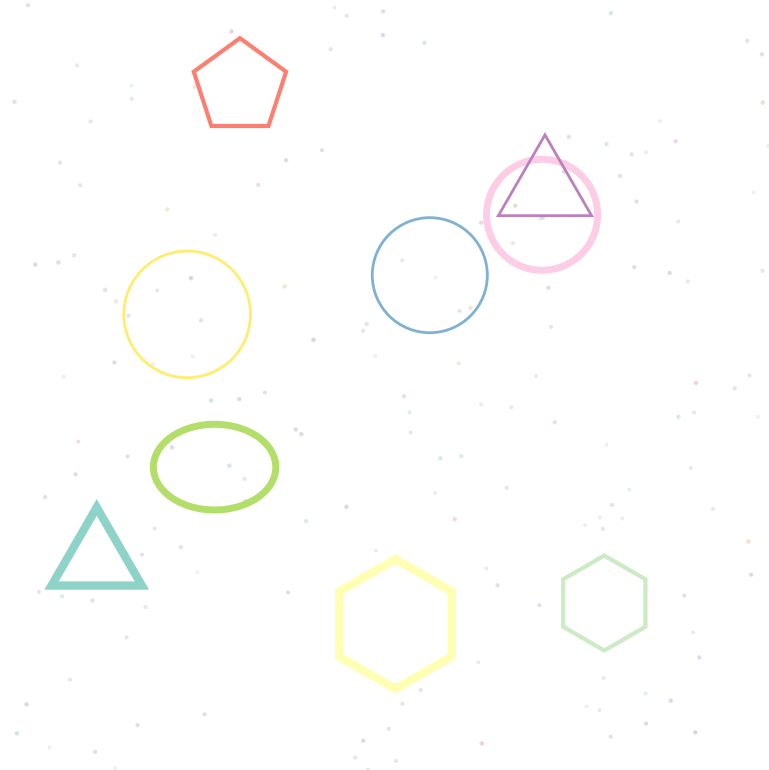[{"shape": "triangle", "thickness": 3, "radius": 0.34, "center": [0.126, 0.273]}, {"shape": "hexagon", "thickness": 3, "radius": 0.42, "center": [0.514, 0.19]}, {"shape": "pentagon", "thickness": 1.5, "radius": 0.32, "center": [0.312, 0.887]}, {"shape": "circle", "thickness": 1, "radius": 0.37, "center": [0.558, 0.643]}, {"shape": "oval", "thickness": 2.5, "radius": 0.4, "center": [0.279, 0.393]}, {"shape": "circle", "thickness": 2.5, "radius": 0.36, "center": [0.704, 0.721]}, {"shape": "triangle", "thickness": 1, "radius": 0.35, "center": [0.708, 0.755]}, {"shape": "hexagon", "thickness": 1.5, "radius": 0.31, "center": [0.785, 0.217]}, {"shape": "circle", "thickness": 1, "radius": 0.41, "center": [0.243, 0.592]}]